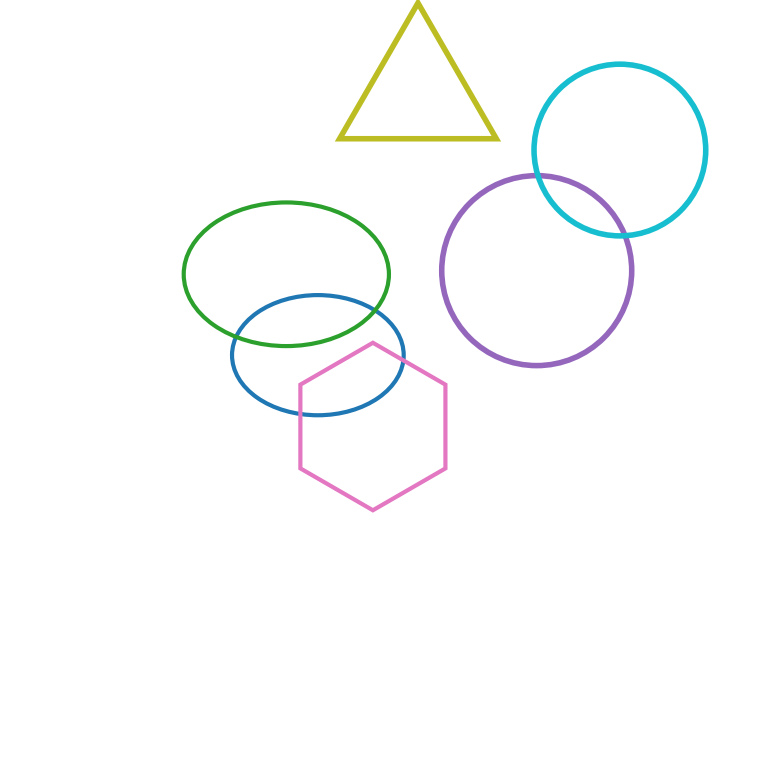[{"shape": "oval", "thickness": 1.5, "radius": 0.56, "center": [0.413, 0.539]}, {"shape": "oval", "thickness": 1.5, "radius": 0.67, "center": [0.372, 0.644]}, {"shape": "circle", "thickness": 2, "radius": 0.62, "center": [0.697, 0.649]}, {"shape": "hexagon", "thickness": 1.5, "radius": 0.54, "center": [0.484, 0.446]}, {"shape": "triangle", "thickness": 2, "radius": 0.59, "center": [0.543, 0.879]}, {"shape": "circle", "thickness": 2, "radius": 0.56, "center": [0.805, 0.805]}]